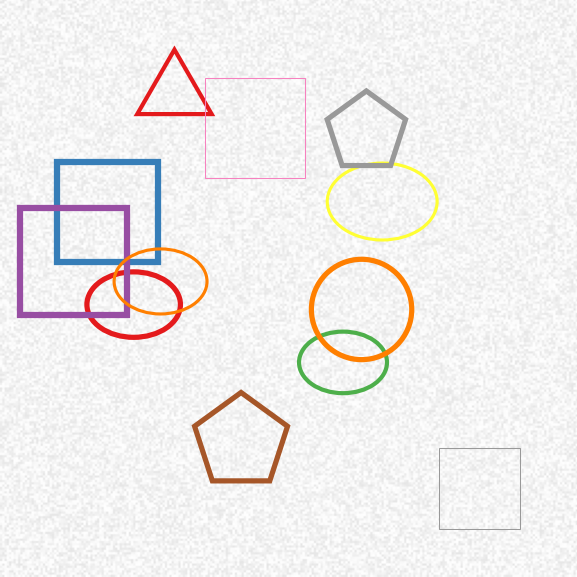[{"shape": "oval", "thickness": 2.5, "radius": 0.4, "center": [0.231, 0.472]}, {"shape": "triangle", "thickness": 2, "radius": 0.37, "center": [0.302, 0.839]}, {"shape": "square", "thickness": 3, "radius": 0.43, "center": [0.186, 0.631]}, {"shape": "oval", "thickness": 2, "radius": 0.38, "center": [0.594, 0.372]}, {"shape": "square", "thickness": 3, "radius": 0.46, "center": [0.127, 0.546]}, {"shape": "oval", "thickness": 1.5, "radius": 0.4, "center": [0.278, 0.512]}, {"shape": "circle", "thickness": 2.5, "radius": 0.43, "center": [0.626, 0.463]}, {"shape": "oval", "thickness": 1.5, "radius": 0.48, "center": [0.662, 0.65]}, {"shape": "pentagon", "thickness": 2.5, "radius": 0.42, "center": [0.417, 0.235]}, {"shape": "square", "thickness": 0.5, "radius": 0.43, "center": [0.441, 0.777]}, {"shape": "square", "thickness": 0.5, "radius": 0.35, "center": [0.831, 0.153]}, {"shape": "pentagon", "thickness": 2.5, "radius": 0.36, "center": [0.634, 0.77]}]